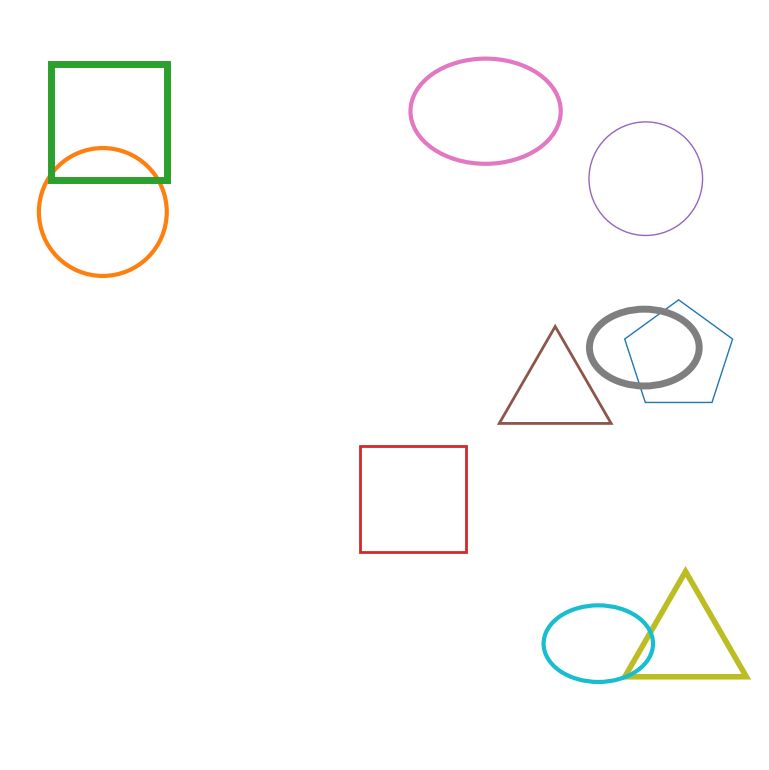[{"shape": "pentagon", "thickness": 0.5, "radius": 0.37, "center": [0.881, 0.537]}, {"shape": "circle", "thickness": 1.5, "radius": 0.42, "center": [0.134, 0.725]}, {"shape": "square", "thickness": 2.5, "radius": 0.38, "center": [0.142, 0.842]}, {"shape": "square", "thickness": 1, "radius": 0.34, "center": [0.537, 0.352]}, {"shape": "circle", "thickness": 0.5, "radius": 0.37, "center": [0.839, 0.768]}, {"shape": "triangle", "thickness": 1, "radius": 0.42, "center": [0.721, 0.492]}, {"shape": "oval", "thickness": 1.5, "radius": 0.49, "center": [0.631, 0.856]}, {"shape": "oval", "thickness": 2.5, "radius": 0.36, "center": [0.837, 0.549]}, {"shape": "triangle", "thickness": 2, "radius": 0.46, "center": [0.89, 0.167]}, {"shape": "oval", "thickness": 1.5, "radius": 0.36, "center": [0.777, 0.164]}]